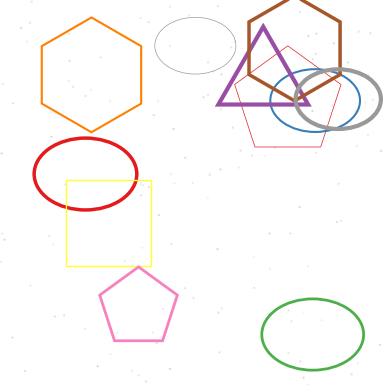[{"shape": "oval", "thickness": 2.5, "radius": 0.67, "center": [0.222, 0.548]}, {"shape": "pentagon", "thickness": 0.5, "radius": 0.73, "center": [0.748, 0.736]}, {"shape": "oval", "thickness": 1.5, "radius": 0.58, "center": [0.819, 0.739]}, {"shape": "oval", "thickness": 2, "radius": 0.66, "center": [0.812, 0.131]}, {"shape": "triangle", "thickness": 3, "radius": 0.67, "center": [0.684, 0.796]}, {"shape": "hexagon", "thickness": 1.5, "radius": 0.75, "center": [0.238, 0.806]}, {"shape": "square", "thickness": 1, "radius": 0.56, "center": [0.282, 0.421]}, {"shape": "hexagon", "thickness": 2.5, "radius": 0.68, "center": [0.765, 0.875]}, {"shape": "pentagon", "thickness": 2, "radius": 0.53, "center": [0.36, 0.201]}, {"shape": "oval", "thickness": 3, "radius": 0.55, "center": [0.879, 0.742]}, {"shape": "oval", "thickness": 0.5, "radius": 0.53, "center": [0.507, 0.881]}]